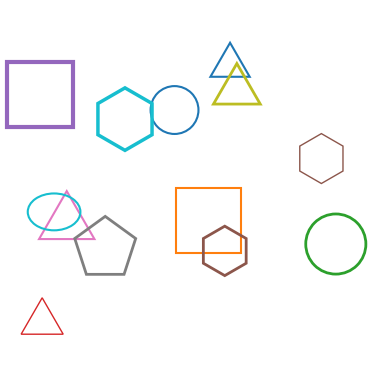[{"shape": "circle", "thickness": 1.5, "radius": 0.31, "center": [0.453, 0.714]}, {"shape": "triangle", "thickness": 1.5, "radius": 0.29, "center": [0.598, 0.83]}, {"shape": "square", "thickness": 1.5, "radius": 0.42, "center": [0.542, 0.427]}, {"shape": "circle", "thickness": 2, "radius": 0.39, "center": [0.872, 0.366]}, {"shape": "triangle", "thickness": 1, "radius": 0.32, "center": [0.11, 0.163]}, {"shape": "square", "thickness": 3, "radius": 0.42, "center": [0.104, 0.755]}, {"shape": "hexagon", "thickness": 1, "radius": 0.32, "center": [0.835, 0.588]}, {"shape": "hexagon", "thickness": 2, "radius": 0.32, "center": [0.584, 0.348]}, {"shape": "triangle", "thickness": 1.5, "radius": 0.42, "center": [0.173, 0.421]}, {"shape": "pentagon", "thickness": 2, "radius": 0.42, "center": [0.273, 0.355]}, {"shape": "triangle", "thickness": 2, "radius": 0.35, "center": [0.615, 0.765]}, {"shape": "oval", "thickness": 1.5, "radius": 0.34, "center": [0.14, 0.45]}, {"shape": "hexagon", "thickness": 2.5, "radius": 0.41, "center": [0.325, 0.691]}]